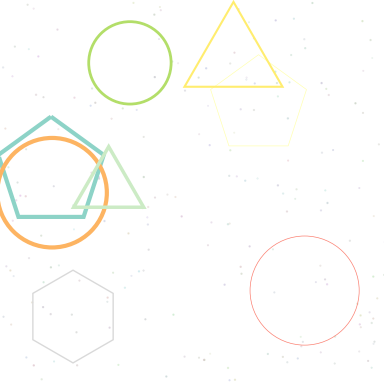[{"shape": "pentagon", "thickness": 3, "radius": 0.72, "center": [0.132, 0.553]}, {"shape": "pentagon", "thickness": 0.5, "radius": 0.65, "center": [0.672, 0.727]}, {"shape": "circle", "thickness": 0.5, "radius": 0.71, "center": [0.791, 0.245]}, {"shape": "circle", "thickness": 3, "radius": 0.71, "center": [0.135, 0.499]}, {"shape": "circle", "thickness": 2, "radius": 0.54, "center": [0.337, 0.837]}, {"shape": "hexagon", "thickness": 1, "radius": 0.6, "center": [0.19, 0.178]}, {"shape": "triangle", "thickness": 2.5, "radius": 0.52, "center": [0.282, 0.514]}, {"shape": "triangle", "thickness": 1.5, "radius": 0.73, "center": [0.606, 0.848]}]